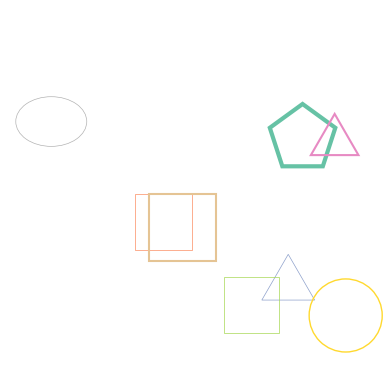[{"shape": "pentagon", "thickness": 3, "radius": 0.45, "center": [0.786, 0.64]}, {"shape": "square", "thickness": 0.5, "radius": 0.37, "center": [0.425, 0.423]}, {"shape": "triangle", "thickness": 0.5, "radius": 0.4, "center": [0.749, 0.26]}, {"shape": "triangle", "thickness": 1.5, "radius": 0.36, "center": [0.869, 0.633]}, {"shape": "square", "thickness": 0.5, "radius": 0.36, "center": [0.653, 0.207]}, {"shape": "circle", "thickness": 1, "radius": 0.47, "center": [0.898, 0.181]}, {"shape": "square", "thickness": 1.5, "radius": 0.43, "center": [0.474, 0.409]}, {"shape": "oval", "thickness": 0.5, "radius": 0.46, "center": [0.133, 0.684]}]